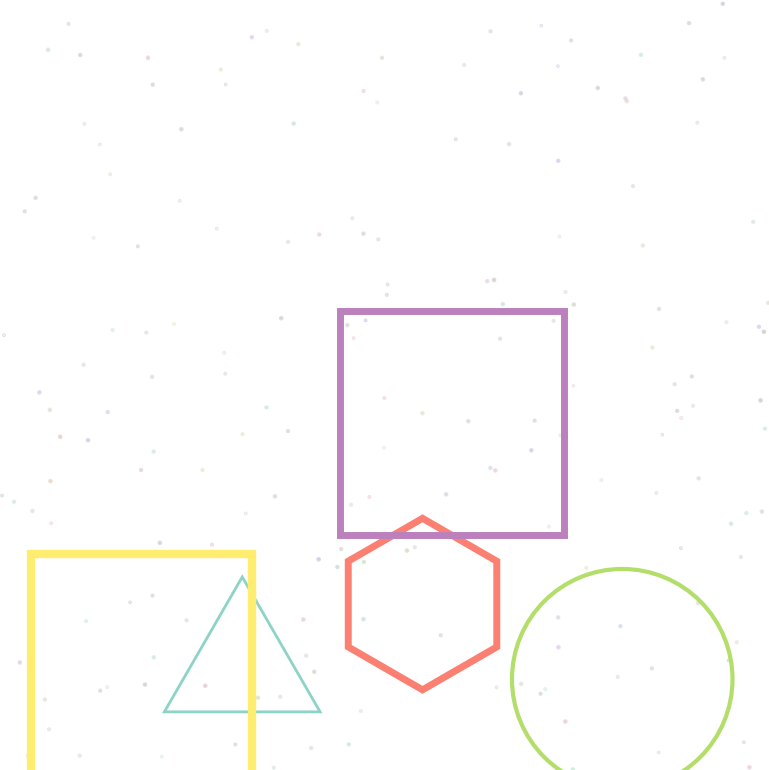[{"shape": "triangle", "thickness": 1, "radius": 0.58, "center": [0.315, 0.134]}, {"shape": "hexagon", "thickness": 2.5, "radius": 0.56, "center": [0.549, 0.215]}, {"shape": "circle", "thickness": 1.5, "radius": 0.72, "center": [0.808, 0.118]}, {"shape": "square", "thickness": 2.5, "radius": 0.73, "center": [0.587, 0.45]}, {"shape": "square", "thickness": 3, "radius": 0.72, "center": [0.184, 0.138]}]